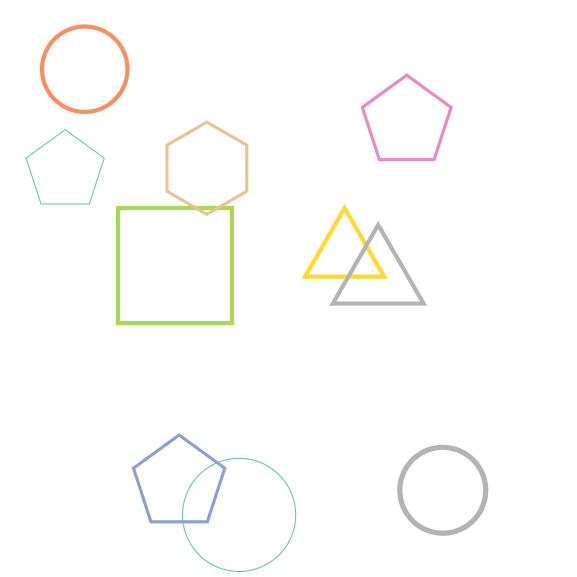[{"shape": "circle", "thickness": 0.5, "radius": 0.49, "center": [0.414, 0.108]}, {"shape": "pentagon", "thickness": 0.5, "radius": 0.36, "center": [0.113, 0.703]}, {"shape": "circle", "thickness": 2, "radius": 0.37, "center": [0.147, 0.879]}, {"shape": "pentagon", "thickness": 1.5, "radius": 0.42, "center": [0.31, 0.163]}, {"shape": "pentagon", "thickness": 1.5, "radius": 0.4, "center": [0.704, 0.788]}, {"shape": "square", "thickness": 2, "radius": 0.5, "center": [0.303, 0.54]}, {"shape": "triangle", "thickness": 2, "radius": 0.4, "center": [0.597, 0.56]}, {"shape": "hexagon", "thickness": 1.5, "radius": 0.4, "center": [0.358, 0.708]}, {"shape": "triangle", "thickness": 2, "radius": 0.45, "center": [0.655, 0.519]}, {"shape": "circle", "thickness": 2.5, "radius": 0.37, "center": [0.767, 0.15]}]